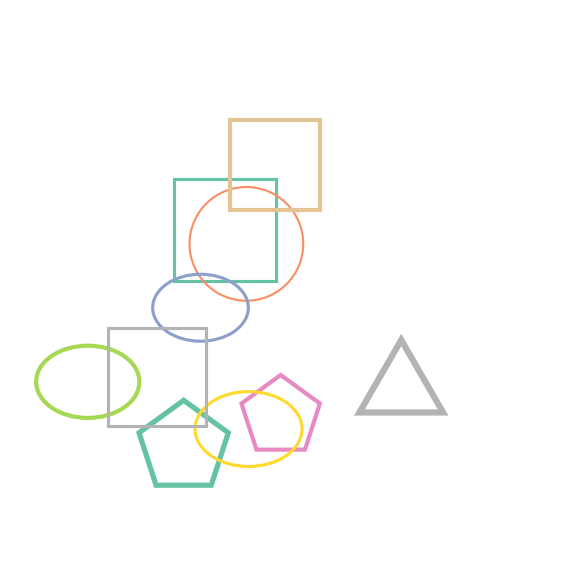[{"shape": "pentagon", "thickness": 2.5, "radius": 0.41, "center": [0.318, 0.225]}, {"shape": "square", "thickness": 1.5, "radius": 0.44, "center": [0.39, 0.602]}, {"shape": "circle", "thickness": 1, "radius": 0.49, "center": [0.427, 0.577]}, {"shape": "oval", "thickness": 1.5, "radius": 0.41, "center": [0.347, 0.466]}, {"shape": "pentagon", "thickness": 2, "radius": 0.36, "center": [0.486, 0.278]}, {"shape": "oval", "thickness": 2, "radius": 0.45, "center": [0.152, 0.338]}, {"shape": "oval", "thickness": 1.5, "radius": 0.46, "center": [0.43, 0.256]}, {"shape": "square", "thickness": 2, "radius": 0.39, "center": [0.476, 0.714]}, {"shape": "triangle", "thickness": 3, "radius": 0.42, "center": [0.695, 0.327]}, {"shape": "square", "thickness": 1.5, "radius": 0.43, "center": [0.272, 0.347]}]